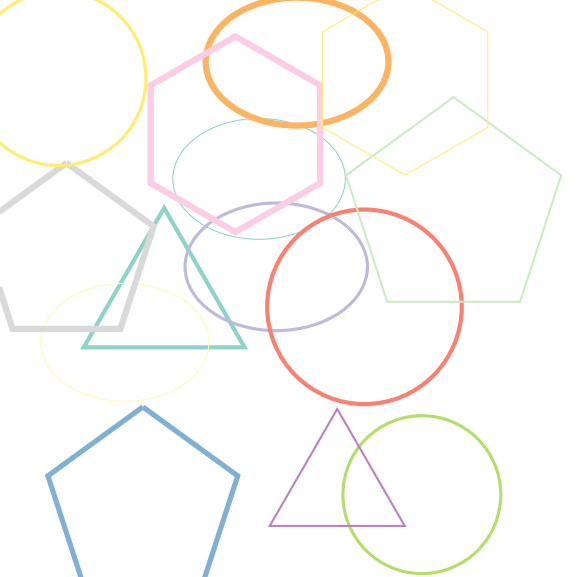[{"shape": "oval", "thickness": 0.5, "radius": 0.75, "center": [0.449, 0.689]}, {"shape": "triangle", "thickness": 2, "radius": 0.8, "center": [0.284, 0.478]}, {"shape": "oval", "thickness": 0.5, "radius": 0.73, "center": [0.216, 0.406]}, {"shape": "oval", "thickness": 1.5, "radius": 0.79, "center": [0.478, 0.537]}, {"shape": "circle", "thickness": 2, "radius": 0.84, "center": [0.631, 0.468]}, {"shape": "pentagon", "thickness": 2.5, "radius": 0.86, "center": [0.247, 0.122]}, {"shape": "oval", "thickness": 3, "radius": 0.79, "center": [0.514, 0.892]}, {"shape": "circle", "thickness": 1.5, "radius": 0.68, "center": [0.73, 0.143]}, {"shape": "hexagon", "thickness": 3, "radius": 0.85, "center": [0.408, 0.767]}, {"shape": "pentagon", "thickness": 3, "radius": 0.79, "center": [0.115, 0.558]}, {"shape": "triangle", "thickness": 1, "radius": 0.67, "center": [0.584, 0.156]}, {"shape": "pentagon", "thickness": 1, "radius": 0.98, "center": [0.785, 0.635]}, {"shape": "hexagon", "thickness": 0.5, "radius": 0.83, "center": [0.701, 0.861]}, {"shape": "circle", "thickness": 1.5, "radius": 0.76, "center": [0.102, 0.863]}]